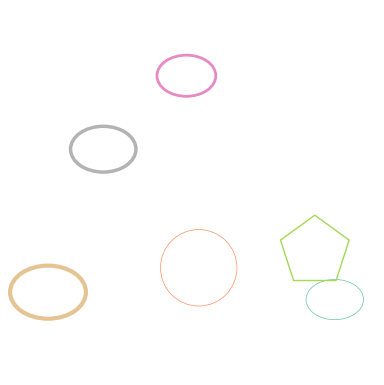[{"shape": "oval", "thickness": 0.5, "radius": 0.37, "center": [0.87, 0.222]}, {"shape": "circle", "thickness": 0.5, "radius": 0.5, "center": [0.516, 0.304]}, {"shape": "oval", "thickness": 2, "radius": 0.38, "center": [0.484, 0.803]}, {"shape": "pentagon", "thickness": 1, "radius": 0.47, "center": [0.818, 0.347]}, {"shape": "oval", "thickness": 3, "radius": 0.49, "center": [0.125, 0.241]}, {"shape": "oval", "thickness": 2.5, "radius": 0.42, "center": [0.268, 0.612]}]